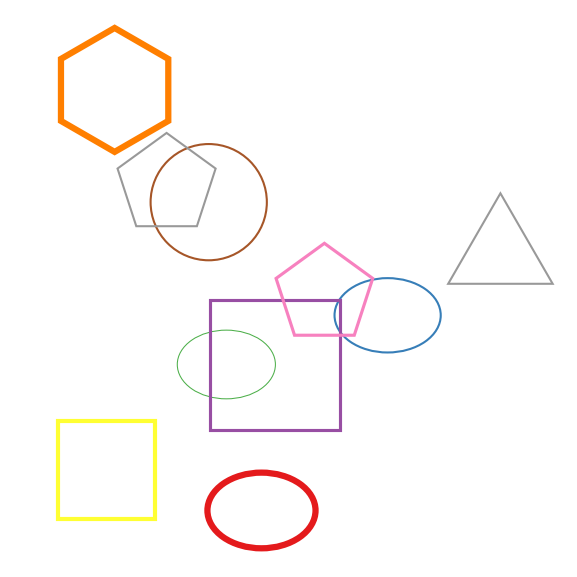[{"shape": "oval", "thickness": 3, "radius": 0.47, "center": [0.453, 0.115]}, {"shape": "oval", "thickness": 1, "radius": 0.46, "center": [0.671, 0.453]}, {"shape": "oval", "thickness": 0.5, "radius": 0.42, "center": [0.392, 0.368]}, {"shape": "square", "thickness": 1.5, "radius": 0.56, "center": [0.476, 0.367]}, {"shape": "hexagon", "thickness": 3, "radius": 0.54, "center": [0.198, 0.843]}, {"shape": "square", "thickness": 2, "radius": 0.42, "center": [0.184, 0.185]}, {"shape": "circle", "thickness": 1, "radius": 0.5, "center": [0.361, 0.649]}, {"shape": "pentagon", "thickness": 1.5, "radius": 0.44, "center": [0.562, 0.49]}, {"shape": "triangle", "thickness": 1, "radius": 0.52, "center": [0.867, 0.56]}, {"shape": "pentagon", "thickness": 1, "radius": 0.45, "center": [0.288, 0.68]}]